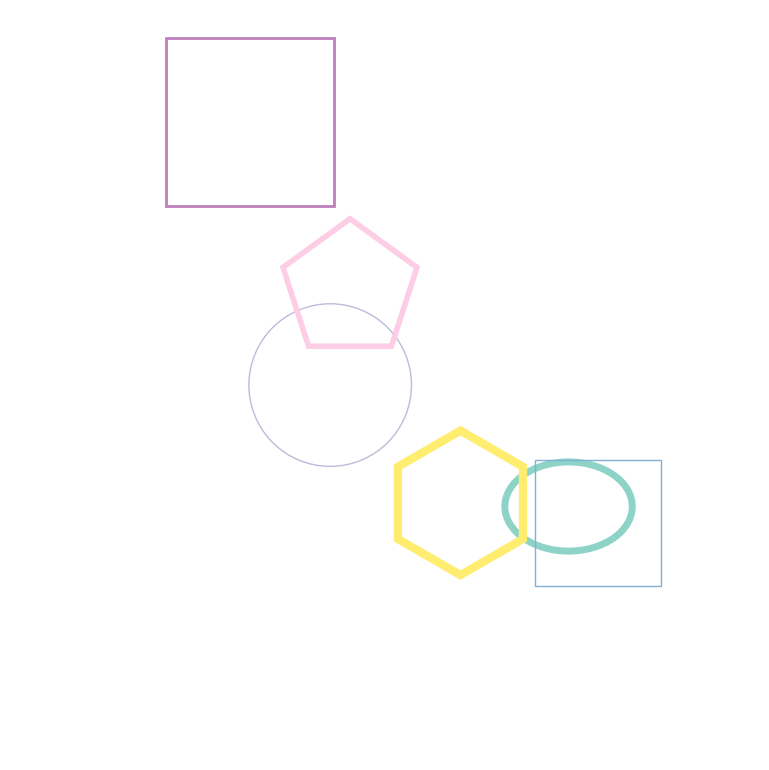[{"shape": "oval", "thickness": 2.5, "radius": 0.41, "center": [0.738, 0.342]}, {"shape": "circle", "thickness": 0.5, "radius": 0.53, "center": [0.429, 0.5]}, {"shape": "square", "thickness": 0.5, "radius": 0.41, "center": [0.777, 0.321]}, {"shape": "pentagon", "thickness": 2, "radius": 0.46, "center": [0.455, 0.624]}, {"shape": "square", "thickness": 1, "radius": 0.54, "center": [0.325, 0.842]}, {"shape": "hexagon", "thickness": 3, "radius": 0.47, "center": [0.598, 0.347]}]